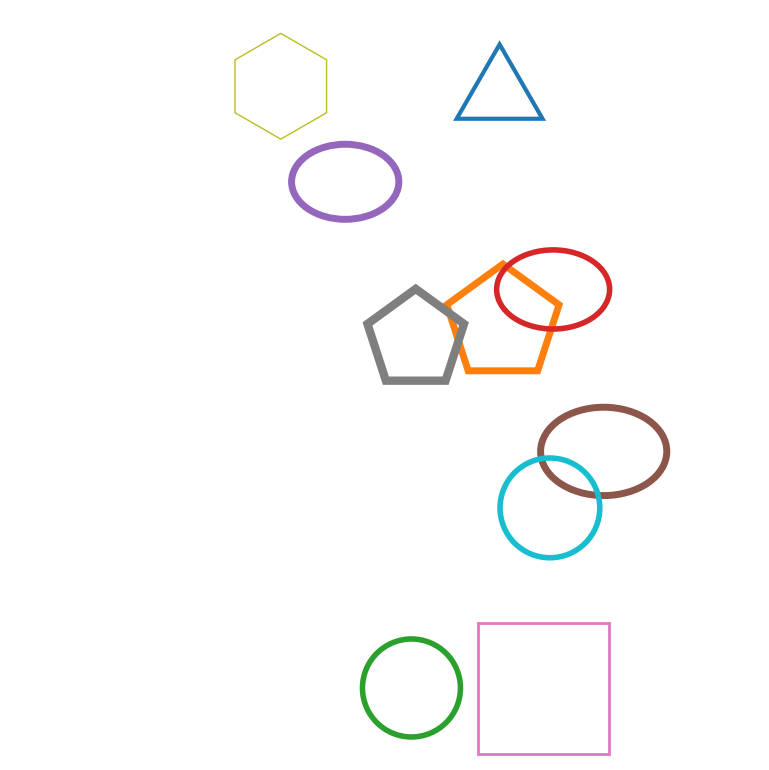[{"shape": "triangle", "thickness": 1.5, "radius": 0.32, "center": [0.649, 0.878]}, {"shape": "pentagon", "thickness": 2.5, "radius": 0.38, "center": [0.653, 0.58]}, {"shape": "circle", "thickness": 2, "radius": 0.32, "center": [0.534, 0.107]}, {"shape": "oval", "thickness": 2, "radius": 0.37, "center": [0.718, 0.624]}, {"shape": "oval", "thickness": 2.5, "radius": 0.35, "center": [0.448, 0.764]}, {"shape": "oval", "thickness": 2.5, "radius": 0.41, "center": [0.784, 0.414]}, {"shape": "square", "thickness": 1, "radius": 0.43, "center": [0.706, 0.106]}, {"shape": "pentagon", "thickness": 3, "radius": 0.33, "center": [0.54, 0.559]}, {"shape": "hexagon", "thickness": 0.5, "radius": 0.34, "center": [0.365, 0.888]}, {"shape": "circle", "thickness": 2, "radius": 0.32, "center": [0.714, 0.34]}]